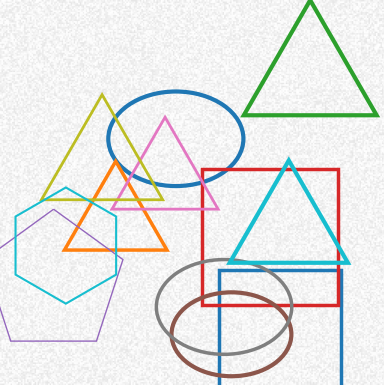[{"shape": "oval", "thickness": 3, "radius": 0.88, "center": [0.457, 0.64]}, {"shape": "square", "thickness": 2.5, "radius": 0.79, "center": [0.727, 0.14]}, {"shape": "triangle", "thickness": 2.5, "radius": 0.77, "center": [0.301, 0.427]}, {"shape": "triangle", "thickness": 3, "radius": 1.0, "center": [0.806, 0.8]}, {"shape": "square", "thickness": 2.5, "radius": 0.88, "center": [0.7, 0.385]}, {"shape": "pentagon", "thickness": 1, "radius": 0.95, "center": [0.139, 0.267]}, {"shape": "oval", "thickness": 3, "radius": 0.78, "center": [0.601, 0.132]}, {"shape": "triangle", "thickness": 2, "radius": 0.8, "center": [0.429, 0.536]}, {"shape": "oval", "thickness": 2.5, "radius": 0.88, "center": [0.582, 0.203]}, {"shape": "triangle", "thickness": 2, "radius": 0.91, "center": [0.265, 0.572]}, {"shape": "triangle", "thickness": 3, "radius": 0.89, "center": [0.75, 0.406]}, {"shape": "hexagon", "thickness": 1.5, "radius": 0.75, "center": [0.171, 0.362]}]